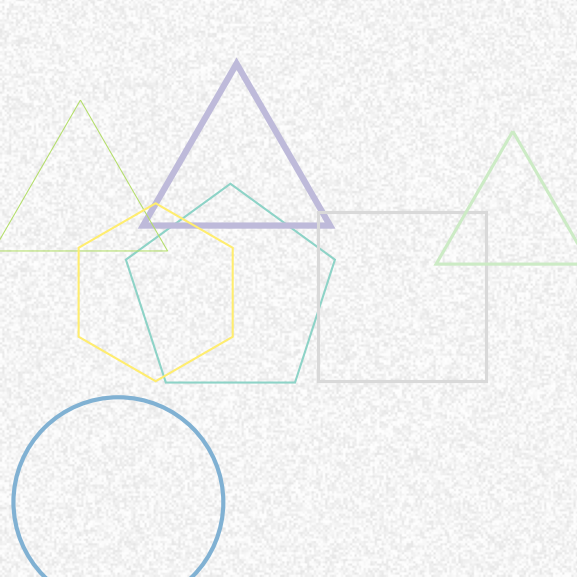[{"shape": "pentagon", "thickness": 1, "radius": 0.95, "center": [0.399, 0.491]}, {"shape": "triangle", "thickness": 3, "radius": 0.93, "center": [0.41, 0.702]}, {"shape": "circle", "thickness": 2, "radius": 0.91, "center": [0.205, 0.13]}, {"shape": "triangle", "thickness": 0.5, "radius": 0.87, "center": [0.139, 0.652]}, {"shape": "square", "thickness": 1.5, "radius": 0.73, "center": [0.696, 0.486]}, {"shape": "triangle", "thickness": 1.5, "radius": 0.77, "center": [0.888, 0.618]}, {"shape": "hexagon", "thickness": 1, "radius": 0.77, "center": [0.27, 0.493]}]